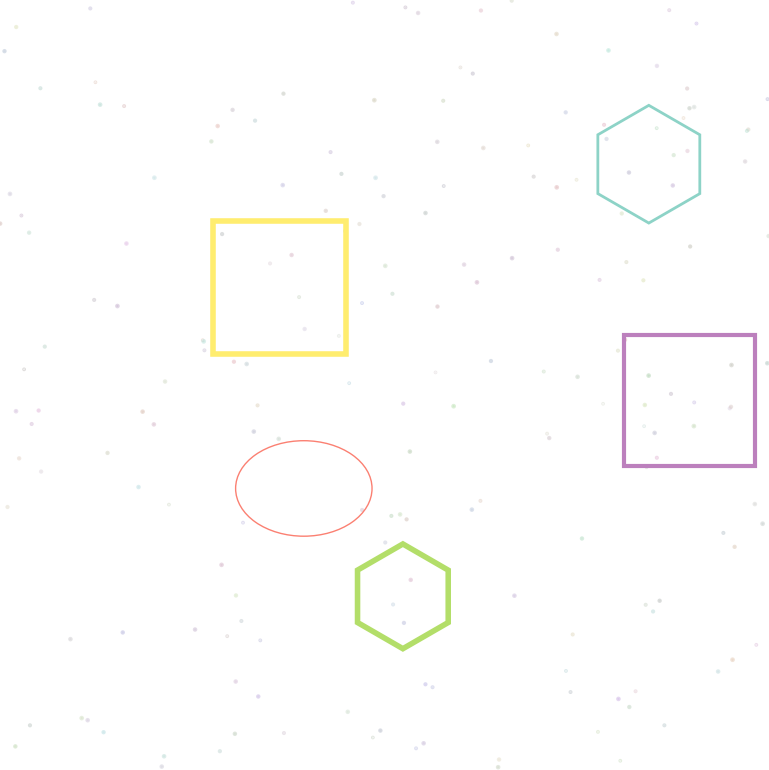[{"shape": "hexagon", "thickness": 1, "radius": 0.38, "center": [0.843, 0.787]}, {"shape": "oval", "thickness": 0.5, "radius": 0.44, "center": [0.395, 0.366]}, {"shape": "hexagon", "thickness": 2, "radius": 0.34, "center": [0.523, 0.226]}, {"shape": "square", "thickness": 1.5, "radius": 0.43, "center": [0.896, 0.479]}, {"shape": "square", "thickness": 2, "radius": 0.43, "center": [0.363, 0.627]}]